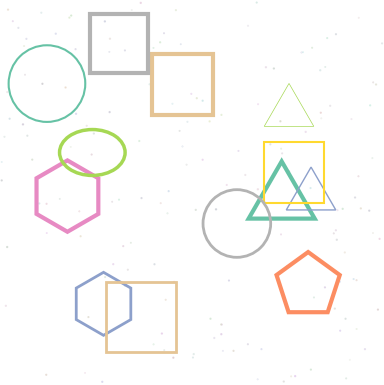[{"shape": "triangle", "thickness": 3, "radius": 0.5, "center": [0.732, 0.482]}, {"shape": "circle", "thickness": 1.5, "radius": 0.5, "center": [0.122, 0.783]}, {"shape": "pentagon", "thickness": 3, "radius": 0.43, "center": [0.8, 0.259]}, {"shape": "hexagon", "thickness": 2, "radius": 0.41, "center": [0.269, 0.211]}, {"shape": "triangle", "thickness": 1, "radius": 0.37, "center": [0.808, 0.492]}, {"shape": "hexagon", "thickness": 3, "radius": 0.46, "center": [0.175, 0.491]}, {"shape": "oval", "thickness": 2.5, "radius": 0.43, "center": [0.24, 0.604]}, {"shape": "triangle", "thickness": 0.5, "radius": 0.37, "center": [0.751, 0.709]}, {"shape": "square", "thickness": 1.5, "radius": 0.39, "center": [0.764, 0.553]}, {"shape": "square", "thickness": 2, "radius": 0.46, "center": [0.366, 0.176]}, {"shape": "square", "thickness": 3, "radius": 0.4, "center": [0.474, 0.78]}, {"shape": "square", "thickness": 3, "radius": 0.38, "center": [0.309, 0.888]}, {"shape": "circle", "thickness": 2, "radius": 0.44, "center": [0.615, 0.42]}]